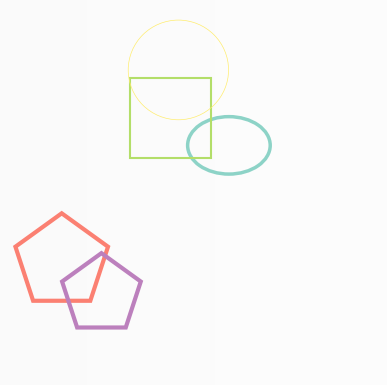[{"shape": "oval", "thickness": 2.5, "radius": 0.53, "center": [0.591, 0.622]}, {"shape": "pentagon", "thickness": 3, "radius": 0.63, "center": [0.159, 0.32]}, {"shape": "square", "thickness": 1.5, "radius": 0.52, "center": [0.441, 0.693]}, {"shape": "pentagon", "thickness": 3, "radius": 0.53, "center": [0.262, 0.236]}, {"shape": "circle", "thickness": 0.5, "radius": 0.65, "center": [0.46, 0.818]}]